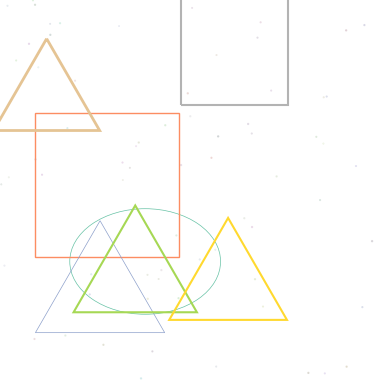[{"shape": "oval", "thickness": 0.5, "radius": 0.98, "center": [0.377, 0.321]}, {"shape": "square", "thickness": 1, "radius": 0.93, "center": [0.277, 0.52]}, {"shape": "triangle", "thickness": 0.5, "radius": 0.97, "center": [0.26, 0.233]}, {"shape": "triangle", "thickness": 1.5, "radius": 0.92, "center": [0.351, 0.281]}, {"shape": "triangle", "thickness": 1.5, "radius": 0.88, "center": [0.592, 0.257]}, {"shape": "triangle", "thickness": 2, "radius": 0.8, "center": [0.121, 0.741]}, {"shape": "square", "thickness": 1.5, "radius": 0.7, "center": [0.608, 0.867]}]